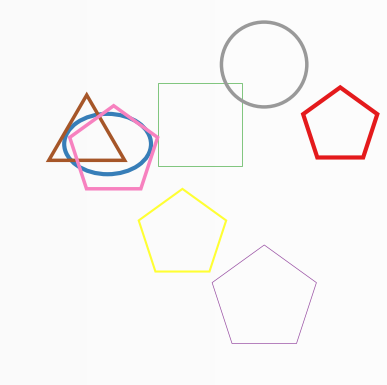[{"shape": "pentagon", "thickness": 3, "radius": 0.5, "center": [0.878, 0.672]}, {"shape": "oval", "thickness": 3, "radius": 0.56, "center": [0.278, 0.626]}, {"shape": "square", "thickness": 0.5, "radius": 0.54, "center": [0.517, 0.677]}, {"shape": "pentagon", "thickness": 0.5, "radius": 0.71, "center": [0.682, 0.222]}, {"shape": "pentagon", "thickness": 1.5, "radius": 0.59, "center": [0.471, 0.391]}, {"shape": "triangle", "thickness": 2.5, "radius": 0.57, "center": [0.224, 0.64]}, {"shape": "pentagon", "thickness": 2.5, "radius": 0.6, "center": [0.293, 0.606]}, {"shape": "circle", "thickness": 2.5, "radius": 0.55, "center": [0.682, 0.832]}]